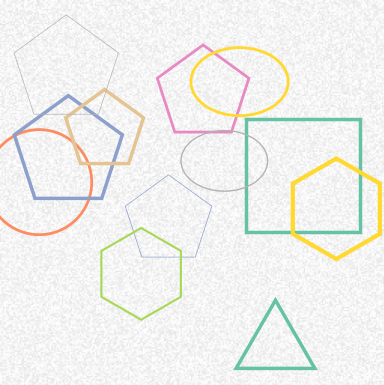[{"shape": "square", "thickness": 2.5, "radius": 0.74, "center": [0.787, 0.545]}, {"shape": "triangle", "thickness": 2.5, "radius": 0.59, "center": [0.716, 0.102]}, {"shape": "circle", "thickness": 2, "radius": 0.68, "center": [0.102, 0.527]}, {"shape": "pentagon", "thickness": 2.5, "radius": 0.74, "center": [0.177, 0.604]}, {"shape": "pentagon", "thickness": 0.5, "radius": 0.59, "center": [0.438, 0.428]}, {"shape": "pentagon", "thickness": 2, "radius": 0.63, "center": [0.528, 0.758]}, {"shape": "hexagon", "thickness": 1.5, "radius": 0.6, "center": [0.367, 0.289]}, {"shape": "hexagon", "thickness": 3, "radius": 0.65, "center": [0.874, 0.458]}, {"shape": "oval", "thickness": 2, "radius": 0.63, "center": [0.622, 0.788]}, {"shape": "pentagon", "thickness": 2.5, "radius": 0.53, "center": [0.272, 0.661]}, {"shape": "pentagon", "thickness": 0.5, "radius": 0.71, "center": [0.172, 0.819]}, {"shape": "oval", "thickness": 1, "radius": 0.56, "center": [0.583, 0.582]}]